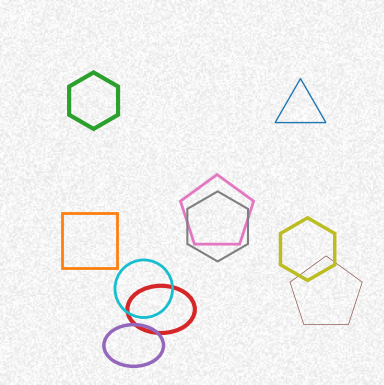[{"shape": "triangle", "thickness": 1, "radius": 0.38, "center": [0.781, 0.72]}, {"shape": "square", "thickness": 2, "radius": 0.35, "center": [0.232, 0.375]}, {"shape": "hexagon", "thickness": 3, "radius": 0.37, "center": [0.243, 0.739]}, {"shape": "oval", "thickness": 3, "radius": 0.44, "center": [0.418, 0.196]}, {"shape": "oval", "thickness": 2.5, "radius": 0.39, "center": [0.347, 0.103]}, {"shape": "pentagon", "thickness": 0.5, "radius": 0.49, "center": [0.847, 0.237]}, {"shape": "pentagon", "thickness": 2, "radius": 0.5, "center": [0.564, 0.447]}, {"shape": "hexagon", "thickness": 1.5, "radius": 0.45, "center": [0.565, 0.412]}, {"shape": "hexagon", "thickness": 2.5, "radius": 0.41, "center": [0.799, 0.353]}, {"shape": "circle", "thickness": 2, "radius": 0.37, "center": [0.373, 0.25]}]